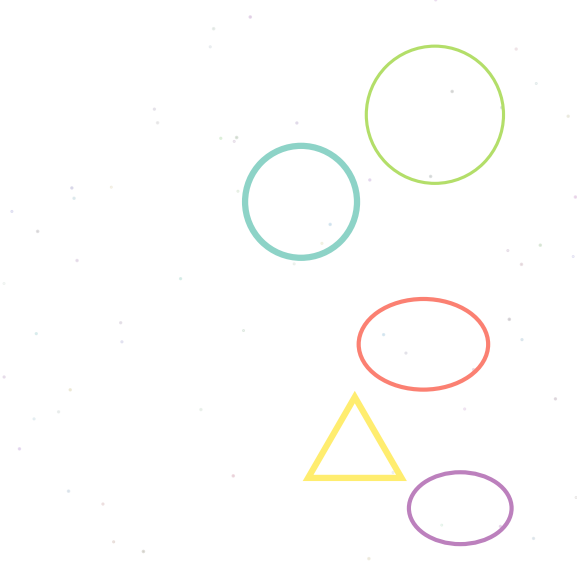[{"shape": "circle", "thickness": 3, "radius": 0.48, "center": [0.521, 0.65]}, {"shape": "oval", "thickness": 2, "radius": 0.56, "center": [0.733, 0.403]}, {"shape": "circle", "thickness": 1.5, "radius": 0.59, "center": [0.753, 0.8]}, {"shape": "oval", "thickness": 2, "radius": 0.44, "center": [0.797, 0.119]}, {"shape": "triangle", "thickness": 3, "radius": 0.47, "center": [0.614, 0.218]}]